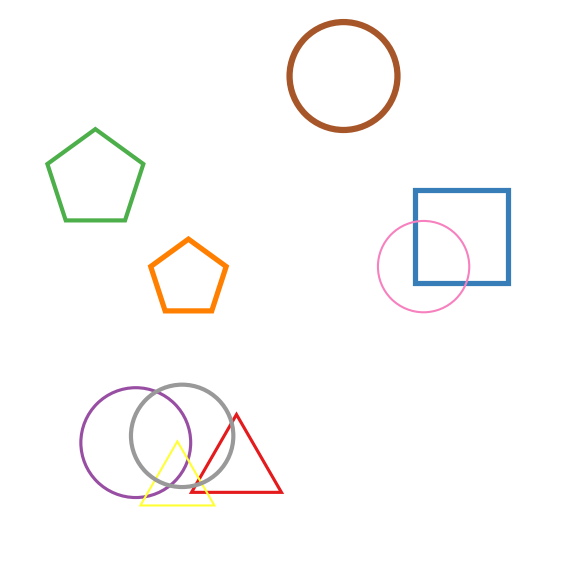[{"shape": "triangle", "thickness": 1.5, "radius": 0.45, "center": [0.41, 0.192]}, {"shape": "square", "thickness": 2.5, "radius": 0.4, "center": [0.799, 0.589]}, {"shape": "pentagon", "thickness": 2, "radius": 0.44, "center": [0.165, 0.688]}, {"shape": "circle", "thickness": 1.5, "radius": 0.48, "center": [0.235, 0.233]}, {"shape": "pentagon", "thickness": 2.5, "radius": 0.34, "center": [0.326, 0.516]}, {"shape": "triangle", "thickness": 1, "radius": 0.37, "center": [0.307, 0.161]}, {"shape": "circle", "thickness": 3, "radius": 0.47, "center": [0.595, 0.867]}, {"shape": "circle", "thickness": 1, "radius": 0.4, "center": [0.733, 0.537]}, {"shape": "circle", "thickness": 2, "radius": 0.44, "center": [0.315, 0.244]}]